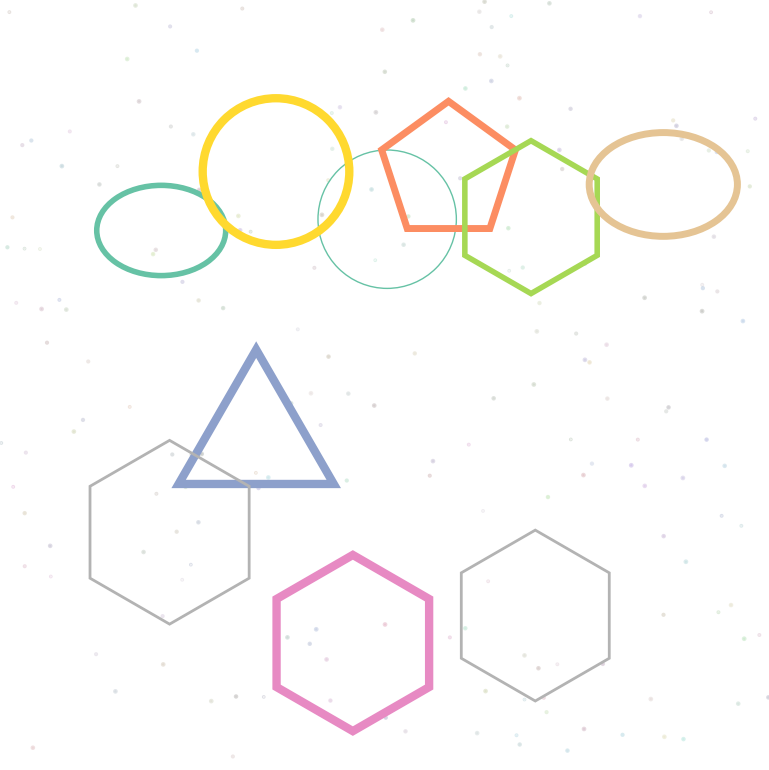[{"shape": "oval", "thickness": 2, "radius": 0.42, "center": [0.209, 0.701]}, {"shape": "circle", "thickness": 0.5, "radius": 0.45, "center": [0.503, 0.715]}, {"shape": "pentagon", "thickness": 2.5, "radius": 0.46, "center": [0.583, 0.777]}, {"shape": "triangle", "thickness": 3, "radius": 0.58, "center": [0.333, 0.43]}, {"shape": "hexagon", "thickness": 3, "radius": 0.57, "center": [0.458, 0.165]}, {"shape": "hexagon", "thickness": 2, "radius": 0.5, "center": [0.69, 0.718]}, {"shape": "circle", "thickness": 3, "radius": 0.48, "center": [0.358, 0.777]}, {"shape": "oval", "thickness": 2.5, "radius": 0.48, "center": [0.861, 0.76]}, {"shape": "hexagon", "thickness": 1, "radius": 0.55, "center": [0.695, 0.201]}, {"shape": "hexagon", "thickness": 1, "radius": 0.6, "center": [0.22, 0.309]}]